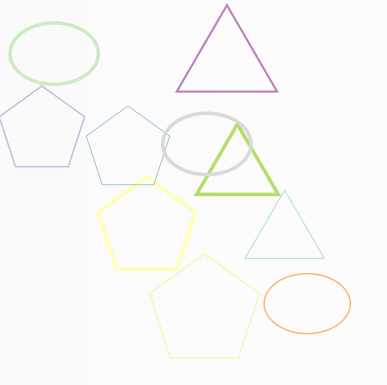[{"shape": "triangle", "thickness": 0.5, "radius": 0.59, "center": [0.735, 0.388]}, {"shape": "pentagon", "thickness": 2.5, "radius": 0.66, "center": [0.379, 0.408]}, {"shape": "pentagon", "thickness": 1, "radius": 0.58, "center": [0.108, 0.661]}, {"shape": "pentagon", "thickness": 0.5, "radius": 0.57, "center": [0.33, 0.612]}, {"shape": "oval", "thickness": 1, "radius": 0.56, "center": [0.793, 0.211]}, {"shape": "triangle", "thickness": 2.5, "radius": 0.61, "center": [0.613, 0.556]}, {"shape": "oval", "thickness": 2.5, "radius": 0.57, "center": [0.534, 0.626]}, {"shape": "triangle", "thickness": 1.5, "radius": 0.75, "center": [0.586, 0.837]}, {"shape": "oval", "thickness": 2.5, "radius": 0.57, "center": [0.14, 0.861]}, {"shape": "pentagon", "thickness": 0.5, "radius": 0.75, "center": [0.528, 0.191]}]